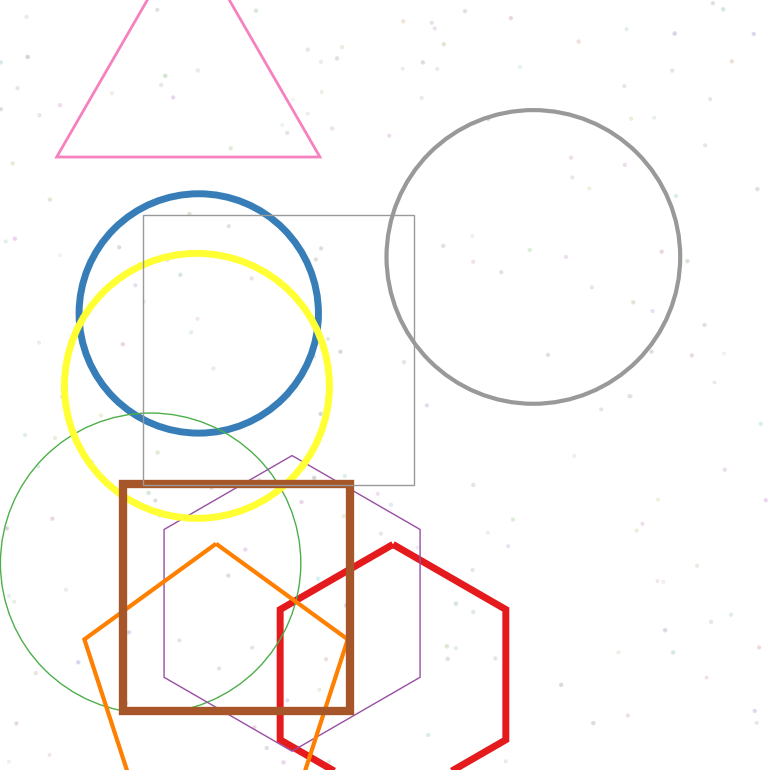[{"shape": "hexagon", "thickness": 2.5, "radius": 0.85, "center": [0.51, 0.124]}, {"shape": "circle", "thickness": 2.5, "radius": 0.78, "center": [0.258, 0.593]}, {"shape": "circle", "thickness": 0.5, "radius": 0.98, "center": [0.196, 0.269]}, {"shape": "hexagon", "thickness": 0.5, "radius": 0.96, "center": [0.379, 0.216]}, {"shape": "pentagon", "thickness": 1.5, "radius": 0.9, "center": [0.281, 0.114]}, {"shape": "circle", "thickness": 2.5, "radius": 0.86, "center": [0.256, 0.499]}, {"shape": "square", "thickness": 3, "radius": 0.74, "center": [0.307, 0.224]}, {"shape": "triangle", "thickness": 1, "radius": 0.99, "center": [0.245, 0.895]}, {"shape": "square", "thickness": 0.5, "radius": 0.88, "center": [0.362, 0.545]}, {"shape": "circle", "thickness": 1.5, "radius": 0.95, "center": [0.693, 0.666]}]